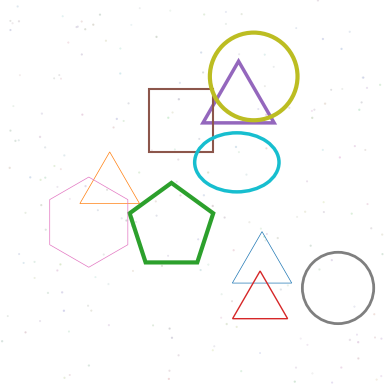[{"shape": "triangle", "thickness": 0.5, "radius": 0.45, "center": [0.681, 0.309]}, {"shape": "triangle", "thickness": 0.5, "radius": 0.45, "center": [0.285, 0.516]}, {"shape": "pentagon", "thickness": 3, "radius": 0.57, "center": [0.445, 0.411]}, {"shape": "triangle", "thickness": 1, "radius": 0.41, "center": [0.676, 0.214]}, {"shape": "triangle", "thickness": 2.5, "radius": 0.53, "center": [0.62, 0.734]}, {"shape": "square", "thickness": 1.5, "radius": 0.41, "center": [0.469, 0.687]}, {"shape": "hexagon", "thickness": 0.5, "radius": 0.59, "center": [0.231, 0.423]}, {"shape": "circle", "thickness": 2, "radius": 0.46, "center": [0.878, 0.252]}, {"shape": "circle", "thickness": 3, "radius": 0.57, "center": [0.659, 0.801]}, {"shape": "oval", "thickness": 2.5, "radius": 0.55, "center": [0.615, 0.578]}]